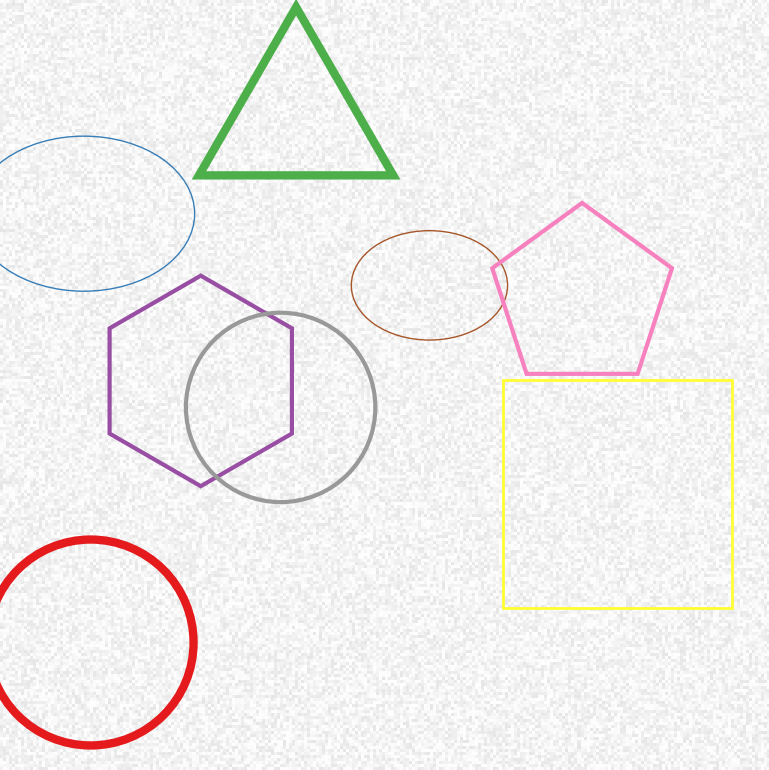[{"shape": "circle", "thickness": 3, "radius": 0.67, "center": [0.118, 0.166]}, {"shape": "oval", "thickness": 0.5, "radius": 0.72, "center": [0.109, 0.722]}, {"shape": "triangle", "thickness": 3, "radius": 0.73, "center": [0.385, 0.845]}, {"shape": "hexagon", "thickness": 1.5, "radius": 0.68, "center": [0.261, 0.505]}, {"shape": "square", "thickness": 1, "radius": 0.74, "center": [0.802, 0.359]}, {"shape": "oval", "thickness": 0.5, "radius": 0.51, "center": [0.558, 0.629]}, {"shape": "pentagon", "thickness": 1.5, "radius": 0.61, "center": [0.756, 0.614]}, {"shape": "circle", "thickness": 1.5, "radius": 0.61, "center": [0.364, 0.471]}]